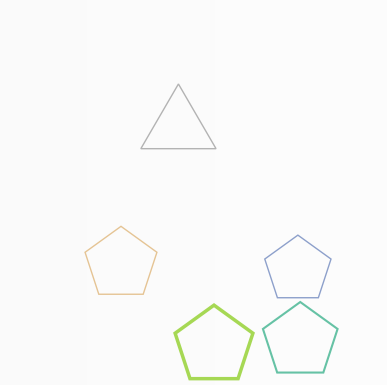[{"shape": "pentagon", "thickness": 1.5, "radius": 0.51, "center": [0.775, 0.114]}, {"shape": "pentagon", "thickness": 1, "radius": 0.45, "center": [0.769, 0.299]}, {"shape": "pentagon", "thickness": 2.5, "radius": 0.53, "center": [0.552, 0.102]}, {"shape": "pentagon", "thickness": 1, "radius": 0.49, "center": [0.312, 0.315]}, {"shape": "triangle", "thickness": 1, "radius": 0.56, "center": [0.46, 0.67]}]